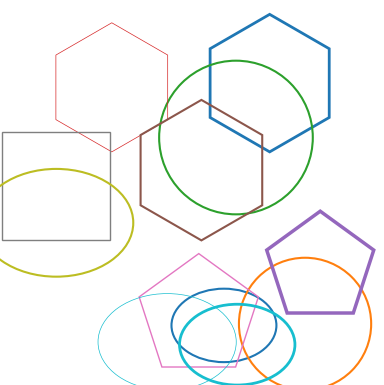[{"shape": "hexagon", "thickness": 2, "radius": 0.89, "center": [0.7, 0.784]}, {"shape": "oval", "thickness": 1.5, "radius": 0.68, "center": [0.582, 0.155]}, {"shape": "circle", "thickness": 1.5, "radius": 0.86, "center": [0.792, 0.159]}, {"shape": "circle", "thickness": 1.5, "radius": 1.0, "center": [0.613, 0.643]}, {"shape": "hexagon", "thickness": 0.5, "radius": 0.84, "center": [0.29, 0.773]}, {"shape": "pentagon", "thickness": 2.5, "radius": 0.73, "center": [0.832, 0.305]}, {"shape": "hexagon", "thickness": 1.5, "radius": 0.91, "center": [0.523, 0.558]}, {"shape": "pentagon", "thickness": 1, "radius": 0.81, "center": [0.516, 0.178]}, {"shape": "square", "thickness": 1, "radius": 0.7, "center": [0.145, 0.517]}, {"shape": "oval", "thickness": 1.5, "radius": 1.0, "center": [0.146, 0.421]}, {"shape": "oval", "thickness": 0.5, "radius": 0.9, "center": [0.434, 0.112]}, {"shape": "oval", "thickness": 2, "radius": 0.75, "center": [0.616, 0.105]}]